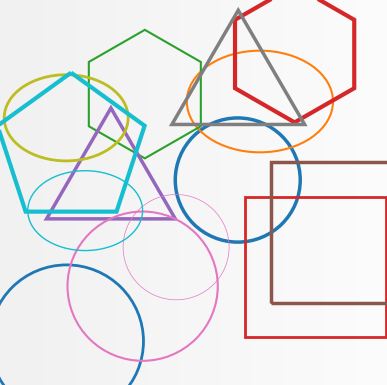[{"shape": "circle", "thickness": 2, "radius": 0.99, "center": [0.172, 0.114]}, {"shape": "circle", "thickness": 2.5, "radius": 0.81, "center": [0.614, 0.532]}, {"shape": "oval", "thickness": 1.5, "radius": 0.94, "center": [0.671, 0.736]}, {"shape": "hexagon", "thickness": 1.5, "radius": 0.83, "center": [0.374, 0.756]}, {"shape": "hexagon", "thickness": 3, "radius": 0.89, "center": [0.76, 0.86]}, {"shape": "square", "thickness": 2, "radius": 0.91, "center": [0.814, 0.306]}, {"shape": "triangle", "thickness": 2.5, "radius": 0.96, "center": [0.286, 0.527]}, {"shape": "square", "thickness": 2.5, "radius": 0.92, "center": [0.882, 0.395]}, {"shape": "circle", "thickness": 1.5, "radius": 0.97, "center": [0.368, 0.257]}, {"shape": "circle", "thickness": 0.5, "radius": 0.68, "center": [0.454, 0.358]}, {"shape": "triangle", "thickness": 2.5, "radius": 0.99, "center": [0.615, 0.776]}, {"shape": "oval", "thickness": 2, "radius": 0.8, "center": [0.171, 0.694]}, {"shape": "pentagon", "thickness": 3, "radius": 1.0, "center": [0.183, 0.612]}, {"shape": "oval", "thickness": 1, "radius": 0.74, "center": [0.22, 0.453]}]